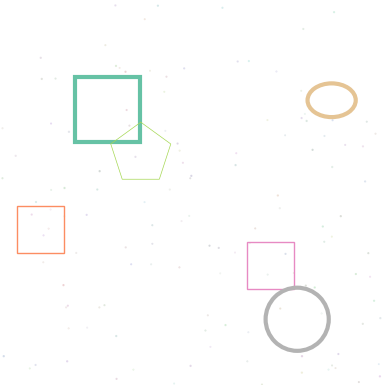[{"shape": "square", "thickness": 3, "radius": 0.42, "center": [0.279, 0.716]}, {"shape": "square", "thickness": 1, "radius": 0.31, "center": [0.105, 0.404]}, {"shape": "square", "thickness": 1, "radius": 0.3, "center": [0.703, 0.31]}, {"shape": "pentagon", "thickness": 0.5, "radius": 0.41, "center": [0.366, 0.601]}, {"shape": "oval", "thickness": 3, "radius": 0.31, "center": [0.861, 0.74]}, {"shape": "circle", "thickness": 3, "radius": 0.41, "center": [0.772, 0.171]}]